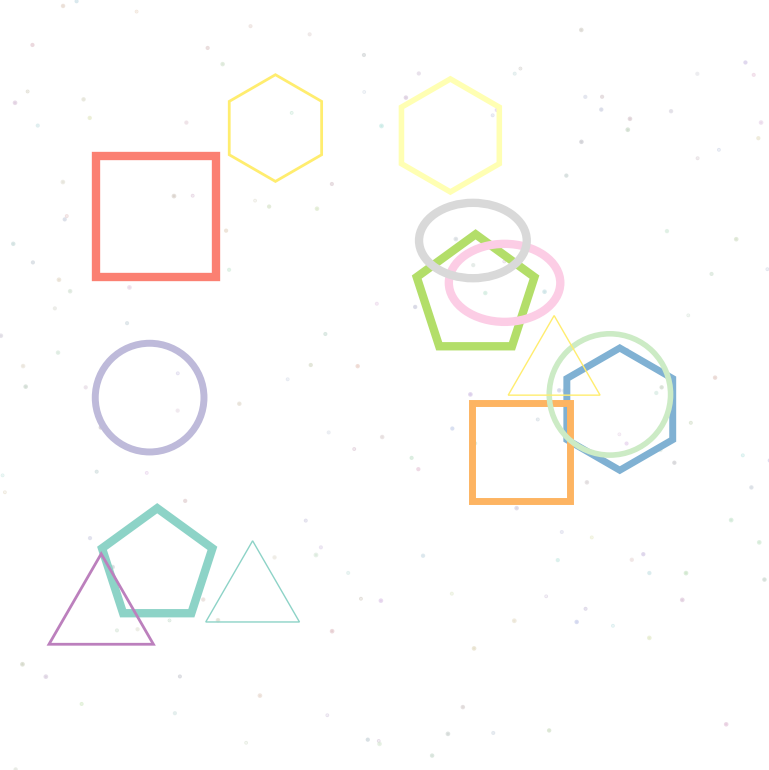[{"shape": "triangle", "thickness": 0.5, "radius": 0.35, "center": [0.328, 0.227]}, {"shape": "pentagon", "thickness": 3, "radius": 0.38, "center": [0.204, 0.265]}, {"shape": "hexagon", "thickness": 2, "radius": 0.37, "center": [0.585, 0.824]}, {"shape": "circle", "thickness": 2.5, "radius": 0.35, "center": [0.194, 0.484]}, {"shape": "square", "thickness": 3, "radius": 0.39, "center": [0.203, 0.719]}, {"shape": "hexagon", "thickness": 2.5, "radius": 0.4, "center": [0.805, 0.469]}, {"shape": "square", "thickness": 2.5, "radius": 0.32, "center": [0.676, 0.413]}, {"shape": "pentagon", "thickness": 3, "radius": 0.4, "center": [0.618, 0.615]}, {"shape": "oval", "thickness": 3, "radius": 0.36, "center": [0.655, 0.633]}, {"shape": "oval", "thickness": 3, "radius": 0.35, "center": [0.614, 0.688]}, {"shape": "triangle", "thickness": 1, "radius": 0.39, "center": [0.131, 0.202]}, {"shape": "circle", "thickness": 2, "radius": 0.39, "center": [0.792, 0.488]}, {"shape": "triangle", "thickness": 0.5, "radius": 0.34, "center": [0.72, 0.521]}, {"shape": "hexagon", "thickness": 1, "radius": 0.35, "center": [0.358, 0.834]}]